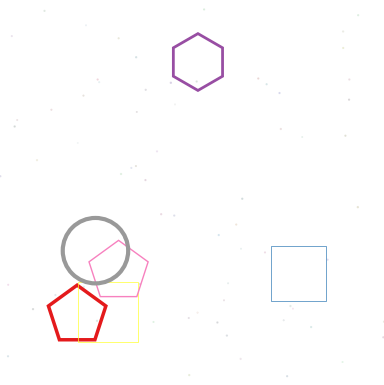[{"shape": "pentagon", "thickness": 2.5, "radius": 0.39, "center": [0.2, 0.181]}, {"shape": "square", "thickness": 0.5, "radius": 0.36, "center": [0.775, 0.289]}, {"shape": "hexagon", "thickness": 2, "radius": 0.37, "center": [0.514, 0.839]}, {"shape": "square", "thickness": 0.5, "radius": 0.39, "center": [0.281, 0.189]}, {"shape": "pentagon", "thickness": 1, "radius": 0.4, "center": [0.308, 0.295]}, {"shape": "circle", "thickness": 3, "radius": 0.42, "center": [0.248, 0.349]}]